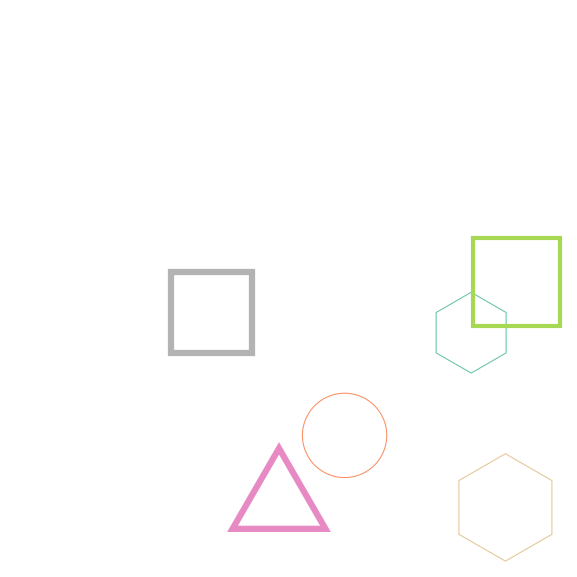[{"shape": "hexagon", "thickness": 0.5, "radius": 0.35, "center": [0.816, 0.423]}, {"shape": "circle", "thickness": 0.5, "radius": 0.37, "center": [0.597, 0.245]}, {"shape": "triangle", "thickness": 3, "radius": 0.46, "center": [0.483, 0.13]}, {"shape": "square", "thickness": 2, "radius": 0.38, "center": [0.894, 0.511]}, {"shape": "hexagon", "thickness": 0.5, "radius": 0.47, "center": [0.875, 0.12]}, {"shape": "square", "thickness": 3, "radius": 0.35, "center": [0.366, 0.457]}]